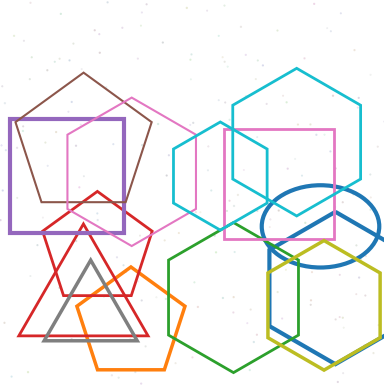[{"shape": "hexagon", "thickness": 3, "radius": 0.99, "center": [0.871, 0.252]}, {"shape": "oval", "thickness": 3, "radius": 0.76, "center": [0.832, 0.412]}, {"shape": "pentagon", "thickness": 2.5, "radius": 0.74, "center": [0.34, 0.159]}, {"shape": "hexagon", "thickness": 2, "radius": 0.97, "center": [0.607, 0.227]}, {"shape": "pentagon", "thickness": 2, "radius": 0.75, "center": [0.253, 0.353]}, {"shape": "triangle", "thickness": 2, "radius": 0.97, "center": [0.217, 0.225]}, {"shape": "square", "thickness": 3, "radius": 0.74, "center": [0.175, 0.542]}, {"shape": "pentagon", "thickness": 1.5, "radius": 0.93, "center": [0.217, 0.625]}, {"shape": "hexagon", "thickness": 1.5, "radius": 0.96, "center": [0.342, 0.554]}, {"shape": "square", "thickness": 2, "radius": 0.72, "center": [0.724, 0.523]}, {"shape": "triangle", "thickness": 2.5, "radius": 0.7, "center": [0.236, 0.185]}, {"shape": "hexagon", "thickness": 2.5, "radius": 0.84, "center": [0.842, 0.207]}, {"shape": "hexagon", "thickness": 2, "radius": 0.96, "center": [0.771, 0.631]}, {"shape": "hexagon", "thickness": 2, "radius": 0.7, "center": [0.572, 0.543]}]